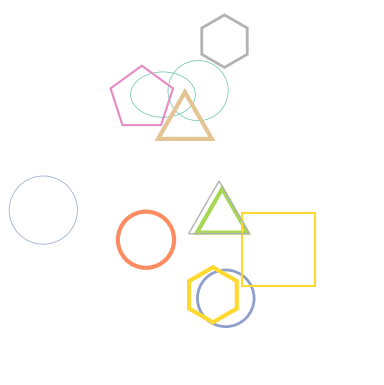[{"shape": "oval", "thickness": 0.5, "radius": 0.42, "center": [0.423, 0.754]}, {"shape": "circle", "thickness": 0.5, "radius": 0.39, "center": [0.515, 0.765]}, {"shape": "circle", "thickness": 3, "radius": 0.36, "center": [0.379, 0.377]}, {"shape": "circle", "thickness": 0.5, "radius": 0.44, "center": [0.112, 0.454]}, {"shape": "circle", "thickness": 2, "radius": 0.37, "center": [0.586, 0.225]}, {"shape": "pentagon", "thickness": 1.5, "radius": 0.43, "center": [0.368, 0.744]}, {"shape": "triangle", "thickness": 3, "radius": 0.38, "center": [0.577, 0.434]}, {"shape": "square", "thickness": 1.5, "radius": 0.47, "center": [0.722, 0.351]}, {"shape": "hexagon", "thickness": 3, "radius": 0.36, "center": [0.553, 0.234]}, {"shape": "triangle", "thickness": 3, "radius": 0.4, "center": [0.48, 0.68]}, {"shape": "triangle", "thickness": 1, "radius": 0.46, "center": [0.569, 0.439]}, {"shape": "hexagon", "thickness": 2, "radius": 0.34, "center": [0.583, 0.893]}]